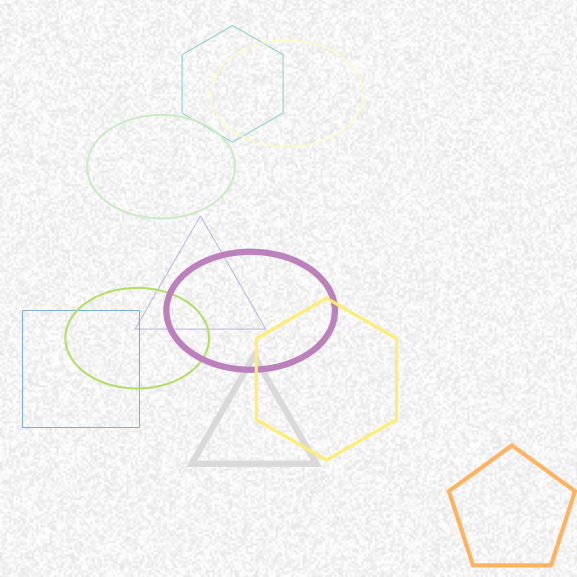[{"shape": "hexagon", "thickness": 0.5, "radius": 0.51, "center": [0.403, 0.854]}, {"shape": "oval", "thickness": 0.5, "radius": 0.66, "center": [0.497, 0.837]}, {"shape": "triangle", "thickness": 0.5, "radius": 0.65, "center": [0.347, 0.495]}, {"shape": "square", "thickness": 0.5, "radius": 0.51, "center": [0.139, 0.36]}, {"shape": "pentagon", "thickness": 2, "radius": 0.57, "center": [0.887, 0.113]}, {"shape": "oval", "thickness": 1, "radius": 0.62, "center": [0.238, 0.414]}, {"shape": "triangle", "thickness": 3, "radius": 0.62, "center": [0.44, 0.258]}, {"shape": "oval", "thickness": 3, "radius": 0.73, "center": [0.434, 0.461]}, {"shape": "oval", "thickness": 1, "radius": 0.64, "center": [0.279, 0.71]}, {"shape": "hexagon", "thickness": 1.5, "radius": 0.7, "center": [0.565, 0.343]}]